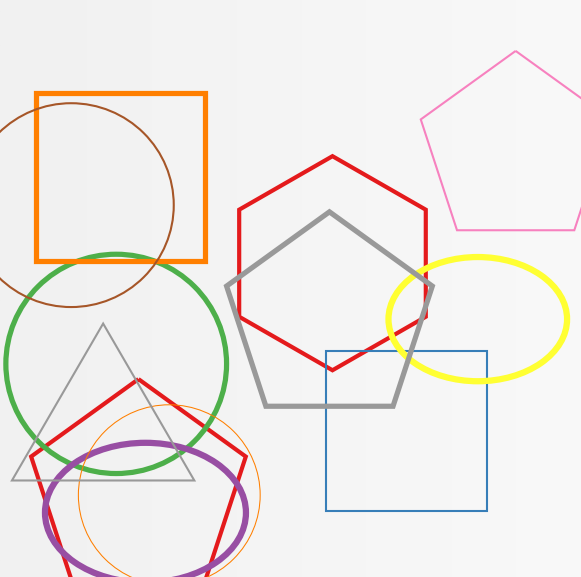[{"shape": "pentagon", "thickness": 2, "radius": 0.97, "center": [0.238, 0.149]}, {"shape": "hexagon", "thickness": 2, "radius": 0.93, "center": [0.572, 0.543]}, {"shape": "square", "thickness": 1, "radius": 0.69, "center": [0.7, 0.253]}, {"shape": "circle", "thickness": 2.5, "radius": 0.95, "center": [0.2, 0.369]}, {"shape": "oval", "thickness": 3, "radius": 0.86, "center": [0.25, 0.111]}, {"shape": "square", "thickness": 2.5, "radius": 0.73, "center": [0.207, 0.693]}, {"shape": "circle", "thickness": 0.5, "radius": 0.78, "center": [0.291, 0.142]}, {"shape": "oval", "thickness": 3, "radius": 0.77, "center": [0.822, 0.447]}, {"shape": "circle", "thickness": 1, "radius": 0.88, "center": [0.122, 0.644]}, {"shape": "pentagon", "thickness": 1, "radius": 0.86, "center": [0.887, 0.739]}, {"shape": "triangle", "thickness": 1, "radius": 0.91, "center": [0.177, 0.258]}, {"shape": "pentagon", "thickness": 2.5, "radius": 0.93, "center": [0.567, 0.446]}]